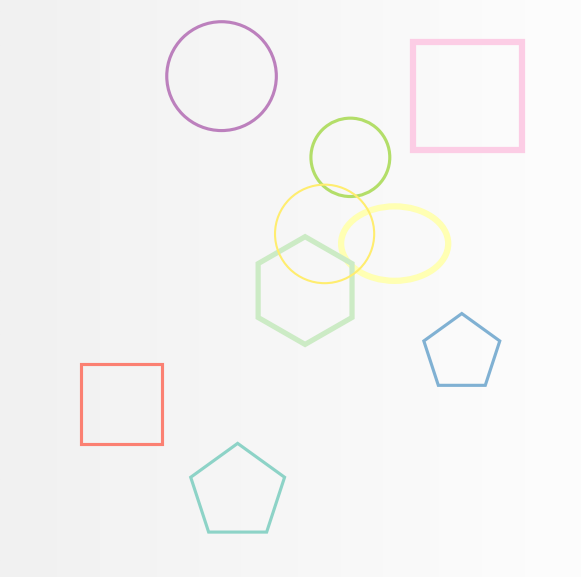[{"shape": "pentagon", "thickness": 1.5, "radius": 0.42, "center": [0.409, 0.146]}, {"shape": "oval", "thickness": 3, "radius": 0.46, "center": [0.679, 0.577]}, {"shape": "square", "thickness": 1.5, "radius": 0.35, "center": [0.209, 0.299]}, {"shape": "pentagon", "thickness": 1.5, "radius": 0.34, "center": [0.795, 0.387]}, {"shape": "circle", "thickness": 1.5, "radius": 0.34, "center": [0.603, 0.727]}, {"shape": "square", "thickness": 3, "radius": 0.47, "center": [0.805, 0.833]}, {"shape": "circle", "thickness": 1.5, "radius": 0.47, "center": [0.381, 0.867]}, {"shape": "hexagon", "thickness": 2.5, "radius": 0.47, "center": [0.525, 0.496]}, {"shape": "circle", "thickness": 1, "radius": 0.43, "center": [0.558, 0.594]}]